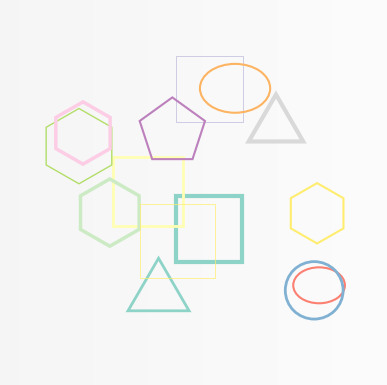[{"shape": "square", "thickness": 3, "radius": 0.43, "center": [0.54, 0.406]}, {"shape": "triangle", "thickness": 2, "radius": 0.45, "center": [0.409, 0.238]}, {"shape": "square", "thickness": 2, "radius": 0.45, "center": [0.381, 0.503]}, {"shape": "square", "thickness": 0.5, "radius": 0.43, "center": [0.541, 0.769]}, {"shape": "oval", "thickness": 1.5, "radius": 0.33, "center": [0.823, 0.259]}, {"shape": "circle", "thickness": 2, "radius": 0.37, "center": [0.811, 0.246]}, {"shape": "oval", "thickness": 1.5, "radius": 0.45, "center": [0.607, 0.771]}, {"shape": "hexagon", "thickness": 1, "radius": 0.49, "center": [0.204, 0.62]}, {"shape": "hexagon", "thickness": 2.5, "radius": 0.4, "center": [0.214, 0.655]}, {"shape": "triangle", "thickness": 3, "radius": 0.41, "center": [0.712, 0.673]}, {"shape": "pentagon", "thickness": 1.5, "radius": 0.44, "center": [0.445, 0.658]}, {"shape": "hexagon", "thickness": 2.5, "radius": 0.44, "center": [0.283, 0.448]}, {"shape": "square", "thickness": 0.5, "radius": 0.48, "center": [0.458, 0.373]}, {"shape": "hexagon", "thickness": 1.5, "radius": 0.39, "center": [0.818, 0.446]}]